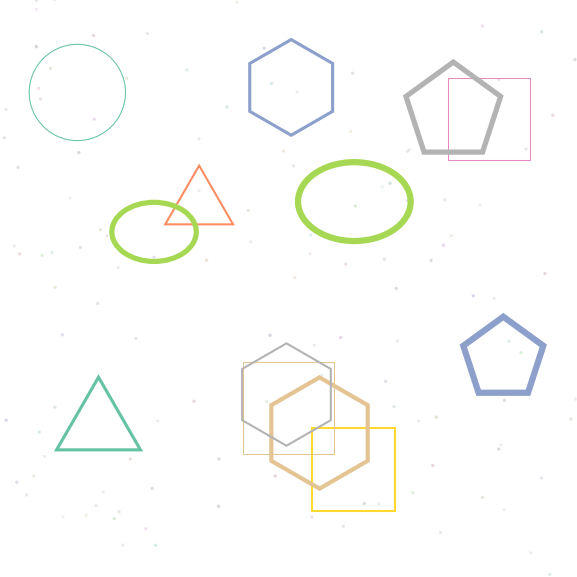[{"shape": "triangle", "thickness": 1.5, "radius": 0.42, "center": [0.171, 0.262]}, {"shape": "circle", "thickness": 0.5, "radius": 0.42, "center": [0.134, 0.839]}, {"shape": "triangle", "thickness": 1, "radius": 0.34, "center": [0.345, 0.645]}, {"shape": "pentagon", "thickness": 3, "radius": 0.36, "center": [0.872, 0.378]}, {"shape": "hexagon", "thickness": 1.5, "radius": 0.41, "center": [0.504, 0.848]}, {"shape": "square", "thickness": 0.5, "radius": 0.35, "center": [0.847, 0.793]}, {"shape": "oval", "thickness": 2.5, "radius": 0.37, "center": [0.267, 0.598]}, {"shape": "oval", "thickness": 3, "radius": 0.49, "center": [0.614, 0.65]}, {"shape": "square", "thickness": 1, "radius": 0.36, "center": [0.612, 0.186]}, {"shape": "hexagon", "thickness": 2, "radius": 0.48, "center": [0.553, 0.249]}, {"shape": "square", "thickness": 0.5, "radius": 0.4, "center": [0.499, 0.292]}, {"shape": "pentagon", "thickness": 2.5, "radius": 0.43, "center": [0.785, 0.805]}, {"shape": "hexagon", "thickness": 1, "radius": 0.44, "center": [0.496, 0.316]}]